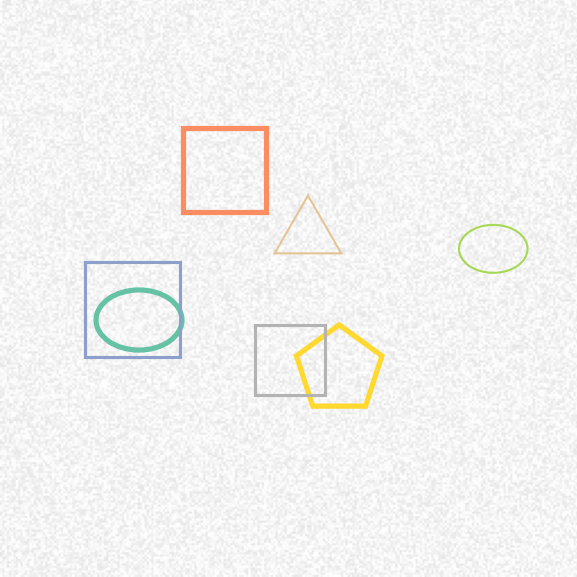[{"shape": "oval", "thickness": 2.5, "radius": 0.37, "center": [0.241, 0.445]}, {"shape": "square", "thickness": 2.5, "radius": 0.36, "center": [0.389, 0.704]}, {"shape": "square", "thickness": 1.5, "radius": 0.41, "center": [0.229, 0.463]}, {"shape": "oval", "thickness": 1, "radius": 0.3, "center": [0.854, 0.568]}, {"shape": "pentagon", "thickness": 2.5, "radius": 0.39, "center": [0.587, 0.359]}, {"shape": "triangle", "thickness": 1, "radius": 0.33, "center": [0.533, 0.594]}, {"shape": "square", "thickness": 1.5, "radius": 0.3, "center": [0.502, 0.375]}]